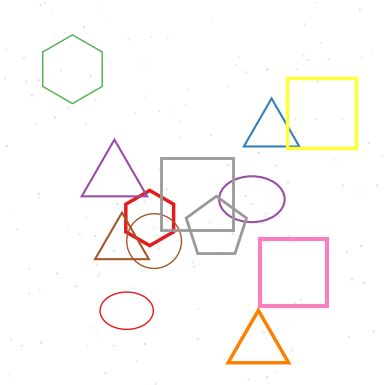[{"shape": "hexagon", "thickness": 2.5, "radius": 0.36, "center": [0.389, 0.434]}, {"shape": "oval", "thickness": 1, "radius": 0.35, "center": [0.329, 0.193]}, {"shape": "triangle", "thickness": 1.5, "radius": 0.42, "center": [0.705, 0.661]}, {"shape": "hexagon", "thickness": 1, "radius": 0.45, "center": [0.188, 0.82]}, {"shape": "oval", "thickness": 1.5, "radius": 0.43, "center": [0.654, 0.483]}, {"shape": "triangle", "thickness": 1.5, "radius": 0.49, "center": [0.297, 0.539]}, {"shape": "triangle", "thickness": 2.5, "radius": 0.45, "center": [0.671, 0.103]}, {"shape": "square", "thickness": 2.5, "radius": 0.45, "center": [0.835, 0.707]}, {"shape": "triangle", "thickness": 1.5, "radius": 0.4, "center": [0.317, 0.367]}, {"shape": "circle", "thickness": 1, "radius": 0.36, "center": [0.4, 0.374]}, {"shape": "square", "thickness": 3, "radius": 0.44, "center": [0.762, 0.293]}, {"shape": "pentagon", "thickness": 2, "radius": 0.41, "center": [0.562, 0.408]}, {"shape": "square", "thickness": 2, "radius": 0.47, "center": [0.512, 0.497]}]